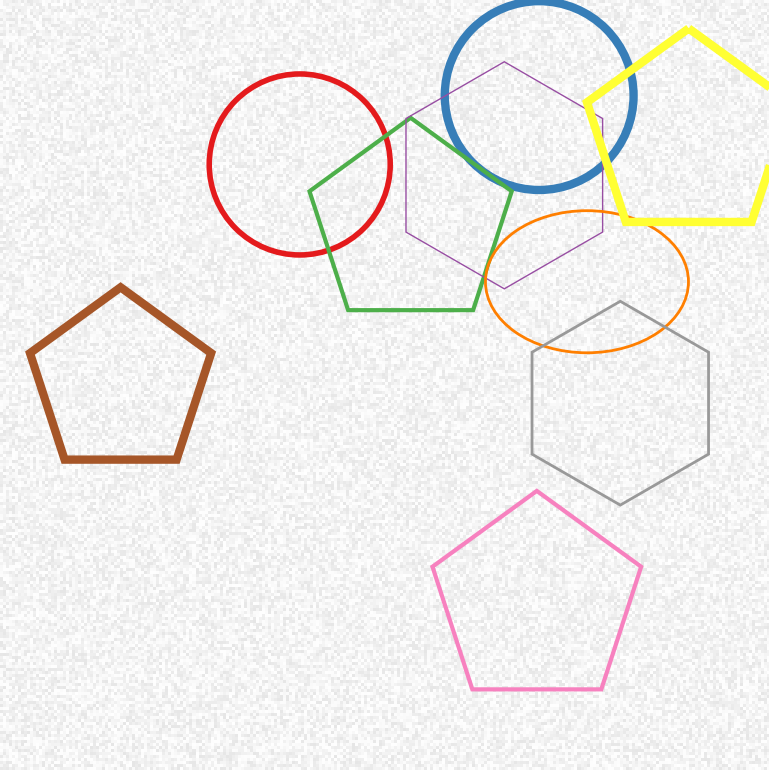[{"shape": "circle", "thickness": 2, "radius": 0.59, "center": [0.389, 0.786]}, {"shape": "circle", "thickness": 3, "radius": 0.61, "center": [0.7, 0.876]}, {"shape": "pentagon", "thickness": 1.5, "radius": 0.69, "center": [0.533, 0.709]}, {"shape": "hexagon", "thickness": 0.5, "radius": 0.74, "center": [0.655, 0.772]}, {"shape": "oval", "thickness": 1, "radius": 0.66, "center": [0.762, 0.634]}, {"shape": "pentagon", "thickness": 3, "radius": 0.69, "center": [0.894, 0.824]}, {"shape": "pentagon", "thickness": 3, "radius": 0.62, "center": [0.157, 0.503]}, {"shape": "pentagon", "thickness": 1.5, "radius": 0.71, "center": [0.697, 0.22]}, {"shape": "hexagon", "thickness": 1, "radius": 0.66, "center": [0.806, 0.476]}]